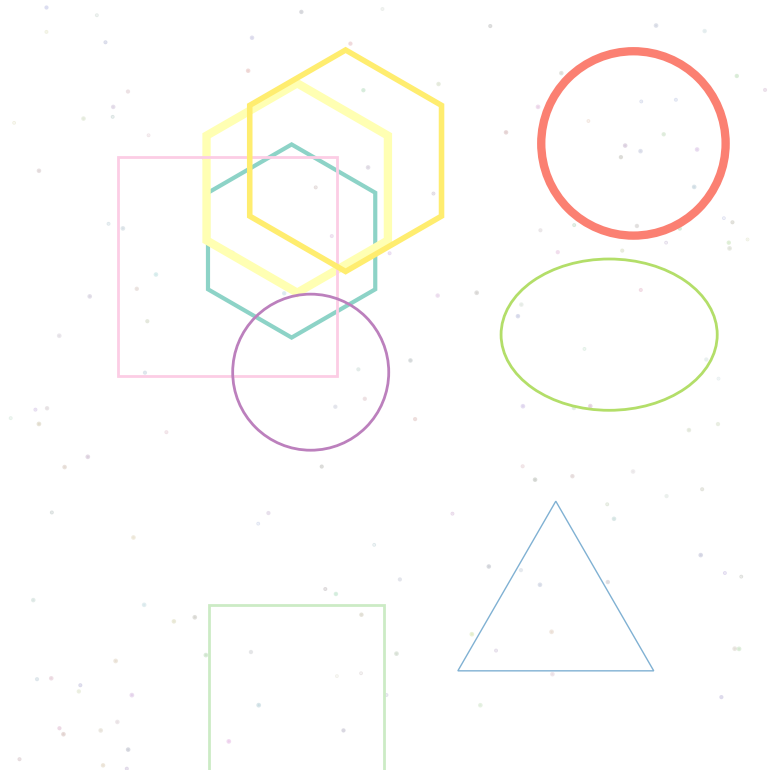[{"shape": "hexagon", "thickness": 1.5, "radius": 0.63, "center": [0.379, 0.687]}, {"shape": "hexagon", "thickness": 3, "radius": 0.68, "center": [0.386, 0.756]}, {"shape": "circle", "thickness": 3, "radius": 0.6, "center": [0.823, 0.814]}, {"shape": "triangle", "thickness": 0.5, "radius": 0.73, "center": [0.722, 0.202]}, {"shape": "oval", "thickness": 1, "radius": 0.7, "center": [0.791, 0.565]}, {"shape": "square", "thickness": 1, "radius": 0.71, "center": [0.296, 0.654]}, {"shape": "circle", "thickness": 1, "radius": 0.51, "center": [0.404, 0.517]}, {"shape": "square", "thickness": 1, "radius": 0.57, "center": [0.386, 0.1]}, {"shape": "hexagon", "thickness": 2, "radius": 0.72, "center": [0.449, 0.791]}]